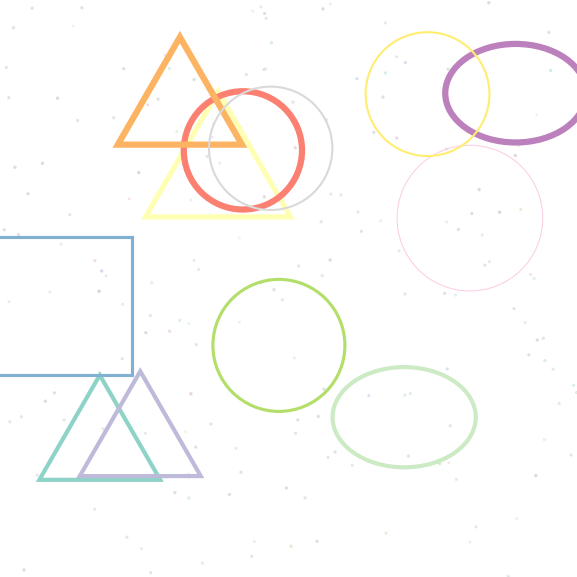[{"shape": "triangle", "thickness": 2, "radius": 0.6, "center": [0.173, 0.229]}, {"shape": "triangle", "thickness": 2.5, "radius": 0.72, "center": [0.378, 0.696]}, {"shape": "triangle", "thickness": 2, "radius": 0.6, "center": [0.243, 0.235]}, {"shape": "circle", "thickness": 3, "radius": 0.51, "center": [0.421, 0.739]}, {"shape": "square", "thickness": 1.5, "radius": 0.6, "center": [0.108, 0.469]}, {"shape": "triangle", "thickness": 3, "radius": 0.62, "center": [0.312, 0.811]}, {"shape": "circle", "thickness": 1.5, "radius": 0.57, "center": [0.483, 0.401]}, {"shape": "circle", "thickness": 0.5, "radius": 0.63, "center": [0.814, 0.621]}, {"shape": "circle", "thickness": 1, "radius": 0.53, "center": [0.469, 0.742]}, {"shape": "oval", "thickness": 3, "radius": 0.61, "center": [0.893, 0.838]}, {"shape": "oval", "thickness": 2, "radius": 0.62, "center": [0.7, 0.277]}, {"shape": "circle", "thickness": 1, "radius": 0.54, "center": [0.74, 0.836]}]